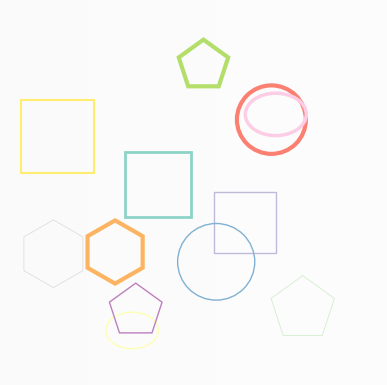[{"shape": "square", "thickness": 2, "radius": 0.42, "center": [0.407, 0.521]}, {"shape": "oval", "thickness": 1, "radius": 0.34, "center": [0.341, 0.142]}, {"shape": "square", "thickness": 1, "radius": 0.4, "center": [0.633, 0.422]}, {"shape": "circle", "thickness": 3, "radius": 0.44, "center": [0.7, 0.689]}, {"shape": "circle", "thickness": 1, "radius": 0.5, "center": [0.558, 0.32]}, {"shape": "hexagon", "thickness": 3, "radius": 0.41, "center": [0.297, 0.345]}, {"shape": "pentagon", "thickness": 3, "radius": 0.34, "center": [0.525, 0.83]}, {"shape": "oval", "thickness": 2.5, "radius": 0.39, "center": [0.712, 0.703]}, {"shape": "hexagon", "thickness": 0.5, "radius": 0.44, "center": [0.138, 0.341]}, {"shape": "pentagon", "thickness": 1, "radius": 0.36, "center": [0.35, 0.193]}, {"shape": "pentagon", "thickness": 0.5, "radius": 0.43, "center": [0.781, 0.198]}, {"shape": "square", "thickness": 1.5, "radius": 0.48, "center": [0.148, 0.646]}]